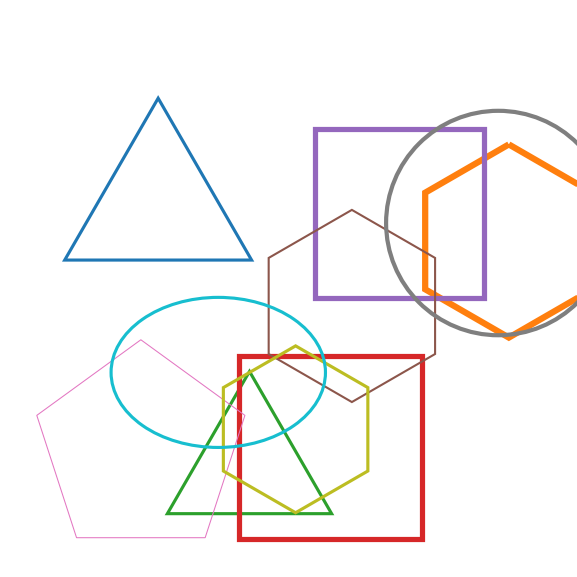[{"shape": "triangle", "thickness": 1.5, "radius": 0.93, "center": [0.274, 0.642]}, {"shape": "hexagon", "thickness": 3, "radius": 0.84, "center": [0.881, 0.582]}, {"shape": "triangle", "thickness": 1.5, "radius": 0.82, "center": [0.432, 0.192]}, {"shape": "square", "thickness": 2.5, "radius": 0.79, "center": [0.572, 0.225]}, {"shape": "square", "thickness": 2.5, "radius": 0.73, "center": [0.692, 0.63]}, {"shape": "hexagon", "thickness": 1, "radius": 0.83, "center": [0.609, 0.469]}, {"shape": "pentagon", "thickness": 0.5, "radius": 0.95, "center": [0.244, 0.221]}, {"shape": "circle", "thickness": 2, "radius": 0.97, "center": [0.863, 0.613]}, {"shape": "hexagon", "thickness": 1.5, "radius": 0.72, "center": [0.512, 0.256]}, {"shape": "oval", "thickness": 1.5, "radius": 0.93, "center": [0.378, 0.354]}]